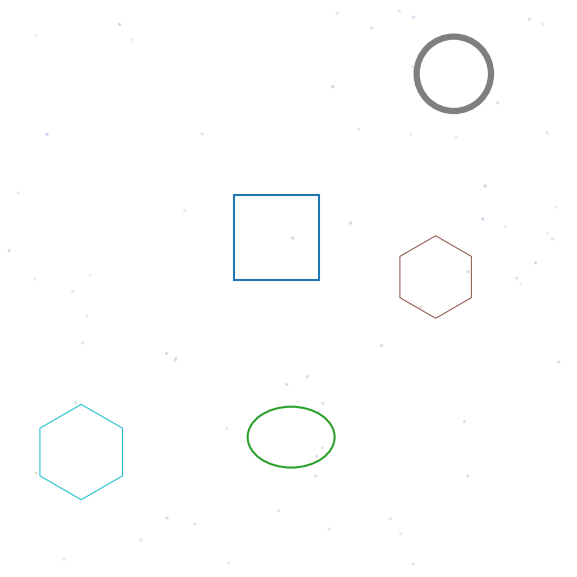[{"shape": "square", "thickness": 1, "radius": 0.37, "center": [0.478, 0.588]}, {"shape": "oval", "thickness": 1, "radius": 0.38, "center": [0.504, 0.242]}, {"shape": "hexagon", "thickness": 0.5, "radius": 0.36, "center": [0.754, 0.519]}, {"shape": "circle", "thickness": 3, "radius": 0.32, "center": [0.786, 0.871]}, {"shape": "hexagon", "thickness": 0.5, "radius": 0.41, "center": [0.141, 0.216]}]